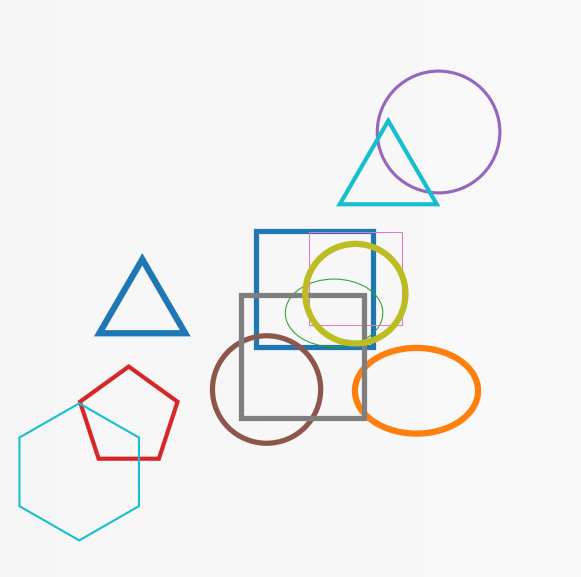[{"shape": "square", "thickness": 2.5, "radius": 0.5, "center": [0.54, 0.499]}, {"shape": "triangle", "thickness": 3, "radius": 0.43, "center": [0.245, 0.465]}, {"shape": "oval", "thickness": 3, "radius": 0.53, "center": [0.717, 0.322]}, {"shape": "oval", "thickness": 0.5, "radius": 0.42, "center": [0.575, 0.457]}, {"shape": "pentagon", "thickness": 2, "radius": 0.44, "center": [0.222, 0.276]}, {"shape": "circle", "thickness": 1.5, "radius": 0.53, "center": [0.755, 0.771]}, {"shape": "circle", "thickness": 2.5, "radius": 0.47, "center": [0.459, 0.325]}, {"shape": "square", "thickness": 0.5, "radius": 0.4, "center": [0.611, 0.517]}, {"shape": "square", "thickness": 2.5, "radius": 0.53, "center": [0.52, 0.381]}, {"shape": "circle", "thickness": 3, "radius": 0.43, "center": [0.611, 0.491]}, {"shape": "hexagon", "thickness": 1, "radius": 0.59, "center": [0.136, 0.182]}, {"shape": "triangle", "thickness": 2, "radius": 0.48, "center": [0.668, 0.694]}]